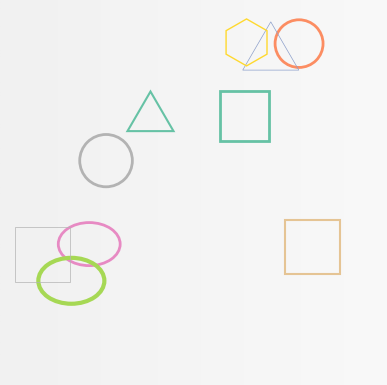[{"shape": "square", "thickness": 2, "radius": 0.32, "center": [0.631, 0.698]}, {"shape": "triangle", "thickness": 1.5, "radius": 0.34, "center": [0.388, 0.694]}, {"shape": "circle", "thickness": 2, "radius": 0.31, "center": [0.772, 0.887]}, {"shape": "triangle", "thickness": 0.5, "radius": 0.42, "center": [0.699, 0.86]}, {"shape": "oval", "thickness": 2, "radius": 0.4, "center": [0.23, 0.366]}, {"shape": "oval", "thickness": 3, "radius": 0.43, "center": [0.184, 0.271]}, {"shape": "hexagon", "thickness": 1, "radius": 0.3, "center": [0.636, 0.89]}, {"shape": "square", "thickness": 1.5, "radius": 0.35, "center": [0.807, 0.359]}, {"shape": "square", "thickness": 0.5, "radius": 0.36, "center": [0.11, 0.34]}, {"shape": "circle", "thickness": 2, "radius": 0.34, "center": [0.274, 0.583]}]